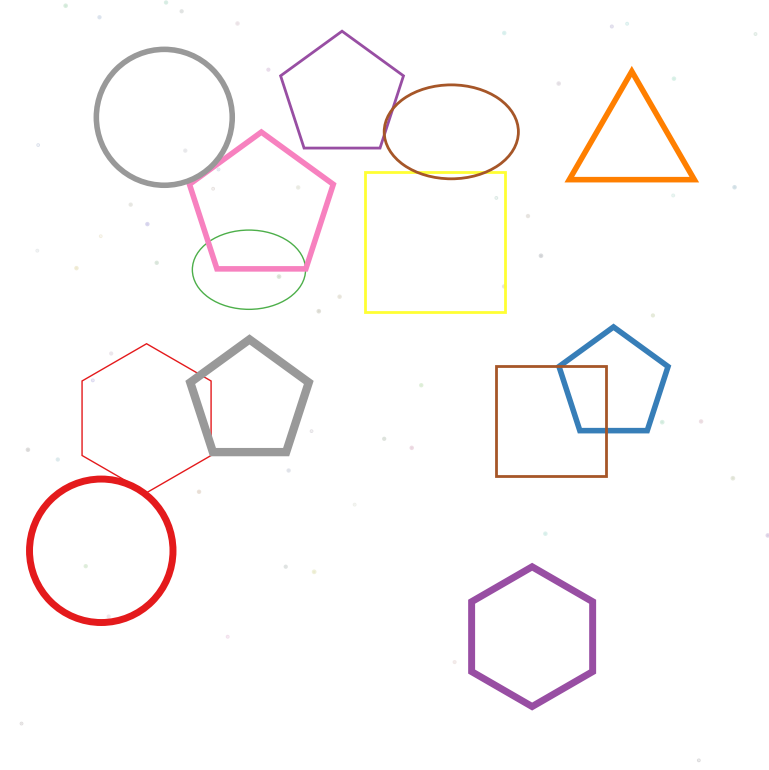[{"shape": "hexagon", "thickness": 0.5, "radius": 0.48, "center": [0.19, 0.457]}, {"shape": "circle", "thickness": 2.5, "radius": 0.47, "center": [0.131, 0.285]}, {"shape": "pentagon", "thickness": 2, "radius": 0.37, "center": [0.797, 0.501]}, {"shape": "oval", "thickness": 0.5, "radius": 0.37, "center": [0.323, 0.65]}, {"shape": "pentagon", "thickness": 1, "radius": 0.42, "center": [0.444, 0.876]}, {"shape": "hexagon", "thickness": 2.5, "radius": 0.45, "center": [0.691, 0.173]}, {"shape": "triangle", "thickness": 2, "radius": 0.47, "center": [0.821, 0.814]}, {"shape": "square", "thickness": 1, "radius": 0.45, "center": [0.565, 0.686]}, {"shape": "square", "thickness": 1, "radius": 0.36, "center": [0.715, 0.453]}, {"shape": "oval", "thickness": 1, "radius": 0.44, "center": [0.586, 0.829]}, {"shape": "pentagon", "thickness": 2, "radius": 0.49, "center": [0.339, 0.73]}, {"shape": "pentagon", "thickness": 3, "radius": 0.4, "center": [0.324, 0.478]}, {"shape": "circle", "thickness": 2, "radius": 0.44, "center": [0.213, 0.848]}]